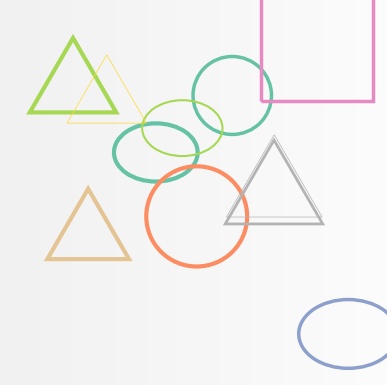[{"shape": "oval", "thickness": 3, "radius": 0.54, "center": [0.402, 0.604]}, {"shape": "circle", "thickness": 2.5, "radius": 0.51, "center": [0.599, 0.752]}, {"shape": "circle", "thickness": 3, "radius": 0.65, "center": [0.508, 0.438]}, {"shape": "oval", "thickness": 2.5, "radius": 0.64, "center": [0.899, 0.133]}, {"shape": "square", "thickness": 2.5, "radius": 0.72, "center": [0.818, 0.882]}, {"shape": "triangle", "thickness": 3, "radius": 0.64, "center": [0.188, 0.772]}, {"shape": "oval", "thickness": 1.5, "radius": 0.52, "center": [0.47, 0.667]}, {"shape": "triangle", "thickness": 0.5, "radius": 0.59, "center": [0.276, 0.739]}, {"shape": "triangle", "thickness": 3, "radius": 0.61, "center": [0.228, 0.388]}, {"shape": "triangle", "thickness": 0.5, "radius": 0.71, "center": [0.708, 0.508]}, {"shape": "triangle", "thickness": 2, "radius": 0.73, "center": [0.707, 0.491]}]